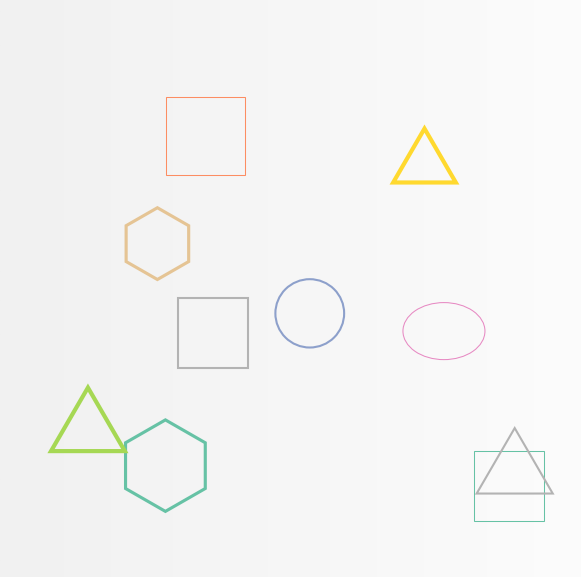[{"shape": "hexagon", "thickness": 1.5, "radius": 0.4, "center": [0.285, 0.193]}, {"shape": "square", "thickness": 0.5, "radius": 0.3, "center": [0.875, 0.157]}, {"shape": "square", "thickness": 0.5, "radius": 0.34, "center": [0.354, 0.763]}, {"shape": "circle", "thickness": 1, "radius": 0.3, "center": [0.533, 0.457]}, {"shape": "oval", "thickness": 0.5, "radius": 0.35, "center": [0.764, 0.426]}, {"shape": "triangle", "thickness": 2, "radius": 0.37, "center": [0.151, 0.255]}, {"shape": "triangle", "thickness": 2, "radius": 0.31, "center": [0.73, 0.714]}, {"shape": "hexagon", "thickness": 1.5, "radius": 0.31, "center": [0.271, 0.577]}, {"shape": "triangle", "thickness": 1, "radius": 0.38, "center": [0.886, 0.182]}, {"shape": "square", "thickness": 1, "radius": 0.3, "center": [0.366, 0.423]}]